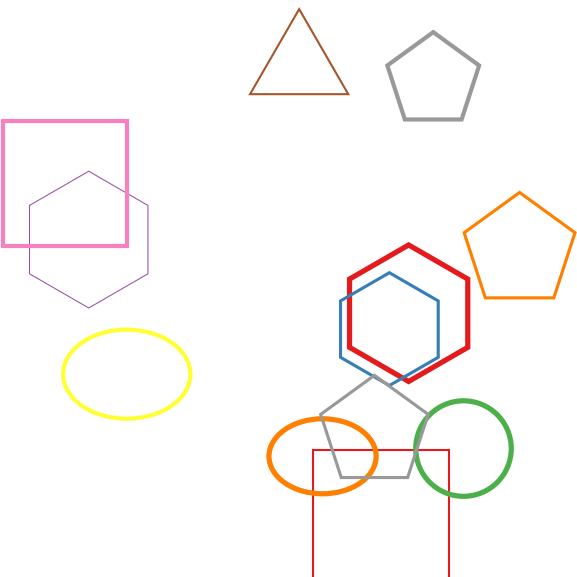[{"shape": "square", "thickness": 1, "radius": 0.59, "center": [0.659, 0.103]}, {"shape": "hexagon", "thickness": 2.5, "radius": 0.59, "center": [0.708, 0.457]}, {"shape": "hexagon", "thickness": 1.5, "radius": 0.49, "center": [0.674, 0.429]}, {"shape": "circle", "thickness": 2.5, "radius": 0.41, "center": [0.803, 0.222]}, {"shape": "hexagon", "thickness": 0.5, "radius": 0.59, "center": [0.154, 0.584]}, {"shape": "oval", "thickness": 2.5, "radius": 0.46, "center": [0.559, 0.209]}, {"shape": "pentagon", "thickness": 1.5, "radius": 0.5, "center": [0.9, 0.565]}, {"shape": "oval", "thickness": 2, "radius": 0.55, "center": [0.219, 0.351]}, {"shape": "triangle", "thickness": 1, "radius": 0.49, "center": [0.518, 0.885]}, {"shape": "square", "thickness": 2, "radius": 0.54, "center": [0.112, 0.681]}, {"shape": "pentagon", "thickness": 2, "radius": 0.42, "center": [0.75, 0.86]}, {"shape": "pentagon", "thickness": 1.5, "radius": 0.49, "center": [0.648, 0.251]}]